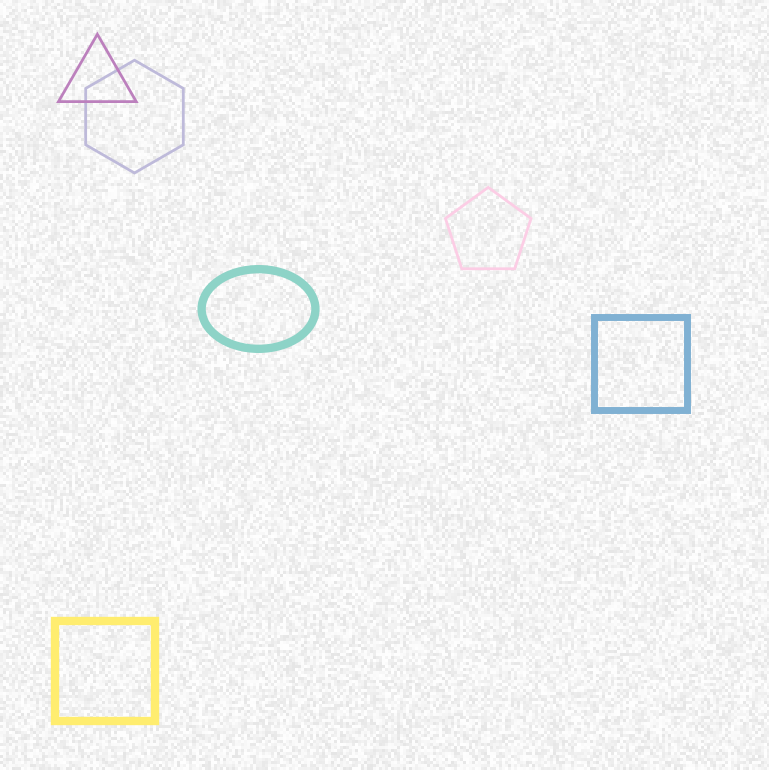[{"shape": "oval", "thickness": 3, "radius": 0.37, "center": [0.336, 0.599]}, {"shape": "hexagon", "thickness": 1, "radius": 0.37, "center": [0.175, 0.849]}, {"shape": "square", "thickness": 2.5, "radius": 0.3, "center": [0.832, 0.528]}, {"shape": "pentagon", "thickness": 1, "radius": 0.29, "center": [0.634, 0.698]}, {"shape": "triangle", "thickness": 1, "radius": 0.29, "center": [0.126, 0.897]}, {"shape": "square", "thickness": 3, "radius": 0.33, "center": [0.137, 0.128]}]